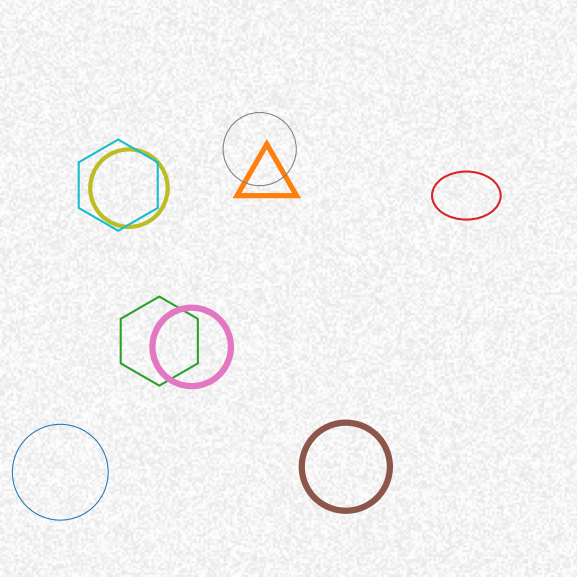[{"shape": "circle", "thickness": 0.5, "radius": 0.41, "center": [0.104, 0.181]}, {"shape": "triangle", "thickness": 2.5, "radius": 0.3, "center": [0.462, 0.69]}, {"shape": "hexagon", "thickness": 1, "radius": 0.39, "center": [0.276, 0.408]}, {"shape": "oval", "thickness": 1, "radius": 0.3, "center": [0.808, 0.661]}, {"shape": "circle", "thickness": 3, "radius": 0.38, "center": [0.599, 0.191]}, {"shape": "circle", "thickness": 3, "radius": 0.34, "center": [0.332, 0.398]}, {"shape": "circle", "thickness": 0.5, "radius": 0.32, "center": [0.45, 0.741]}, {"shape": "circle", "thickness": 2, "radius": 0.34, "center": [0.223, 0.673]}, {"shape": "hexagon", "thickness": 1, "radius": 0.4, "center": [0.205, 0.679]}]